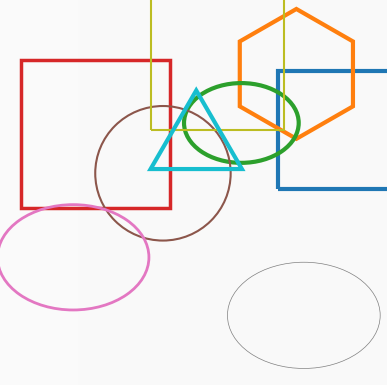[{"shape": "square", "thickness": 3, "radius": 0.76, "center": [0.87, 0.663]}, {"shape": "hexagon", "thickness": 3, "radius": 0.84, "center": [0.765, 0.808]}, {"shape": "oval", "thickness": 3, "radius": 0.74, "center": [0.623, 0.681]}, {"shape": "square", "thickness": 2.5, "radius": 0.96, "center": [0.246, 0.653]}, {"shape": "circle", "thickness": 1.5, "radius": 0.87, "center": [0.421, 0.55]}, {"shape": "oval", "thickness": 2, "radius": 0.98, "center": [0.189, 0.332]}, {"shape": "oval", "thickness": 0.5, "radius": 0.99, "center": [0.784, 0.181]}, {"shape": "square", "thickness": 1.5, "radius": 0.86, "center": [0.561, 0.832]}, {"shape": "triangle", "thickness": 3, "radius": 0.68, "center": [0.506, 0.629]}]